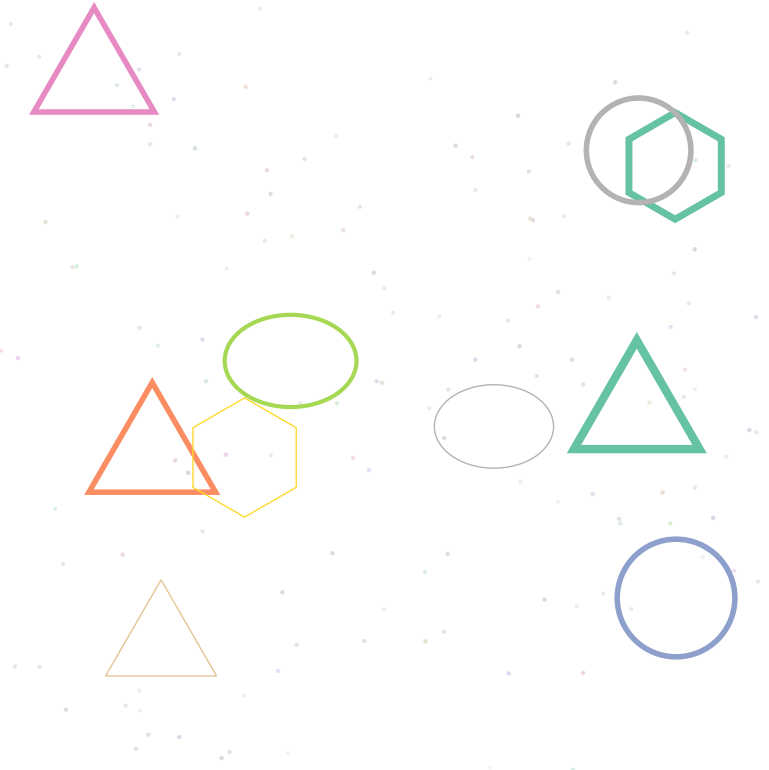[{"shape": "triangle", "thickness": 3, "radius": 0.47, "center": [0.827, 0.464]}, {"shape": "hexagon", "thickness": 2.5, "radius": 0.35, "center": [0.877, 0.785]}, {"shape": "triangle", "thickness": 2, "radius": 0.47, "center": [0.198, 0.408]}, {"shape": "circle", "thickness": 2, "radius": 0.38, "center": [0.878, 0.223]}, {"shape": "triangle", "thickness": 2, "radius": 0.45, "center": [0.122, 0.9]}, {"shape": "oval", "thickness": 1.5, "radius": 0.43, "center": [0.377, 0.531]}, {"shape": "hexagon", "thickness": 0.5, "radius": 0.39, "center": [0.318, 0.406]}, {"shape": "triangle", "thickness": 0.5, "radius": 0.42, "center": [0.209, 0.164]}, {"shape": "oval", "thickness": 0.5, "radius": 0.39, "center": [0.642, 0.446]}, {"shape": "circle", "thickness": 2, "radius": 0.34, "center": [0.829, 0.805]}]